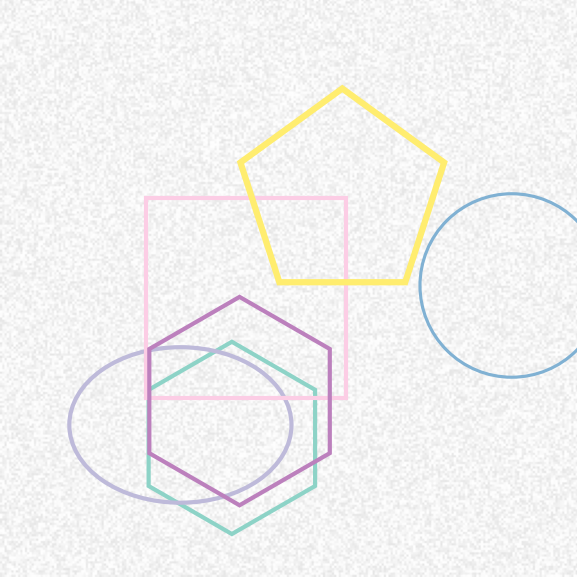[{"shape": "hexagon", "thickness": 2, "radius": 0.83, "center": [0.402, 0.241]}, {"shape": "oval", "thickness": 2, "radius": 0.96, "center": [0.312, 0.263]}, {"shape": "circle", "thickness": 1.5, "radius": 0.79, "center": [0.886, 0.505]}, {"shape": "square", "thickness": 2, "radius": 0.87, "center": [0.426, 0.484]}, {"shape": "hexagon", "thickness": 2, "radius": 0.9, "center": [0.415, 0.305]}, {"shape": "pentagon", "thickness": 3, "radius": 0.93, "center": [0.593, 0.66]}]